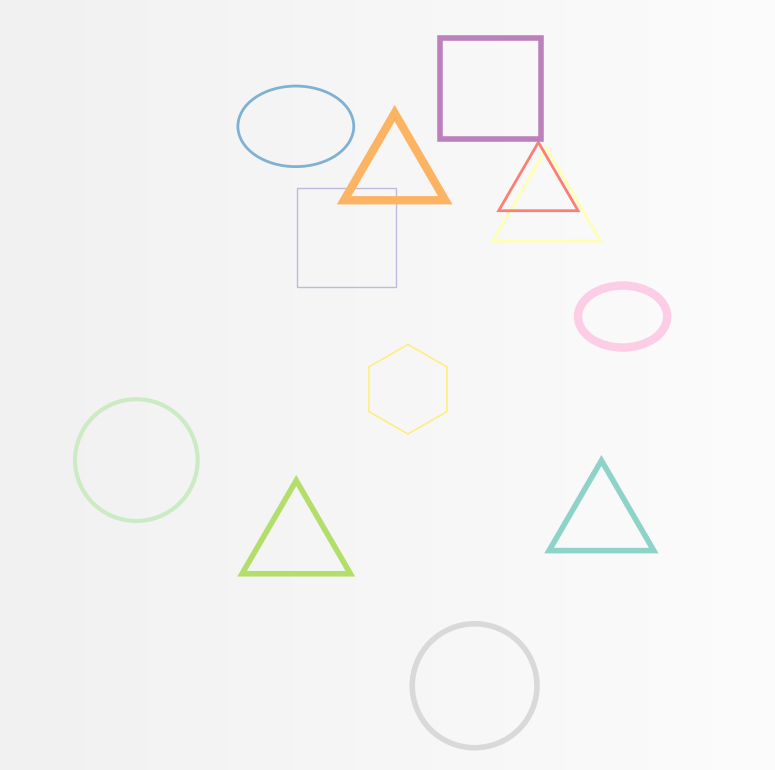[{"shape": "triangle", "thickness": 2, "radius": 0.39, "center": [0.776, 0.324]}, {"shape": "triangle", "thickness": 1, "radius": 0.4, "center": [0.705, 0.727]}, {"shape": "square", "thickness": 0.5, "radius": 0.32, "center": [0.447, 0.692]}, {"shape": "triangle", "thickness": 1, "radius": 0.3, "center": [0.695, 0.756]}, {"shape": "oval", "thickness": 1, "radius": 0.37, "center": [0.382, 0.836]}, {"shape": "triangle", "thickness": 3, "radius": 0.38, "center": [0.509, 0.778]}, {"shape": "triangle", "thickness": 2, "radius": 0.4, "center": [0.382, 0.295]}, {"shape": "oval", "thickness": 3, "radius": 0.29, "center": [0.803, 0.589]}, {"shape": "circle", "thickness": 2, "radius": 0.4, "center": [0.612, 0.109]}, {"shape": "square", "thickness": 2, "radius": 0.33, "center": [0.633, 0.885]}, {"shape": "circle", "thickness": 1.5, "radius": 0.4, "center": [0.176, 0.402]}, {"shape": "hexagon", "thickness": 0.5, "radius": 0.29, "center": [0.526, 0.494]}]